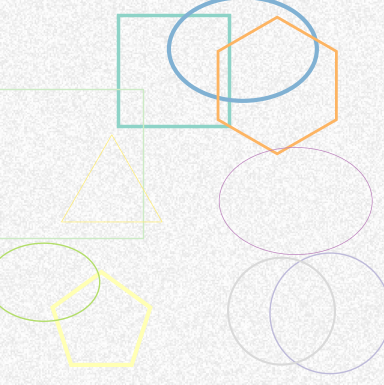[{"shape": "square", "thickness": 2.5, "radius": 0.72, "center": [0.451, 0.817]}, {"shape": "pentagon", "thickness": 3, "radius": 0.67, "center": [0.263, 0.16]}, {"shape": "circle", "thickness": 1, "radius": 0.78, "center": [0.858, 0.186]}, {"shape": "oval", "thickness": 3, "radius": 0.96, "center": [0.631, 0.873]}, {"shape": "hexagon", "thickness": 2, "radius": 0.89, "center": [0.72, 0.778]}, {"shape": "oval", "thickness": 1, "radius": 0.72, "center": [0.114, 0.267]}, {"shape": "circle", "thickness": 1.5, "radius": 0.69, "center": [0.731, 0.192]}, {"shape": "oval", "thickness": 0.5, "radius": 0.99, "center": [0.768, 0.478]}, {"shape": "square", "thickness": 1, "radius": 0.96, "center": [0.18, 0.575]}, {"shape": "triangle", "thickness": 0.5, "radius": 0.76, "center": [0.29, 0.499]}]